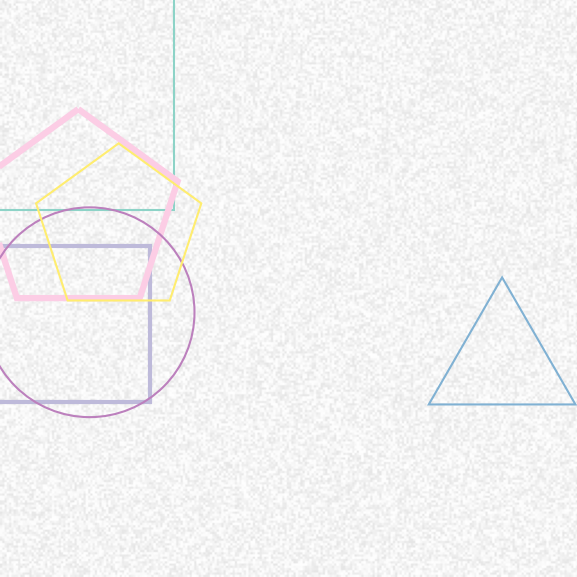[{"shape": "square", "thickness": 1, "radius": 0.93, "center": [0.115, 0.822]}, {"shape": "square", "thickness": 2, "radius": 0.67, "center": [0.125, 0.438]}, {"shape": "triangle", "thickness": 1, "radius": 0.73, "center": [0.869, 0.372]}, {"shape": "pentagon", "thickness": 3, "radius": 0.9, "center": [0.136, 0.629]}, {"shape": "circle", "thickness": 1, "radius": 0.91, "center": [0.155, 0.458]}, {"shape": "pentagon", "thickness": 1, "radius": 0.75, "center": [0.206, 0.601]}]